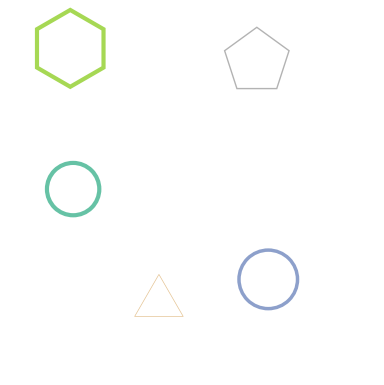[{"shape": "circle", "thickness": 3, "radius": 0.34, "center": [0.19, 0.509]}, {"shape": "circle", "thickness": 2.5, "radius": 0.38, "center": [0.697, 0.274]}, {"shape": "hexagon", "thickness": 3, "radius": 0.5, "center": [0.182, 0.874]}, {"shape": "triangle", "thickness": 0.5, "radius": 0.36, "center": [0.413, 0.214]}, {"shape": "pentagon", "thickness": 1, "radius": 0.44, "center": [0.667, 0.841]}]